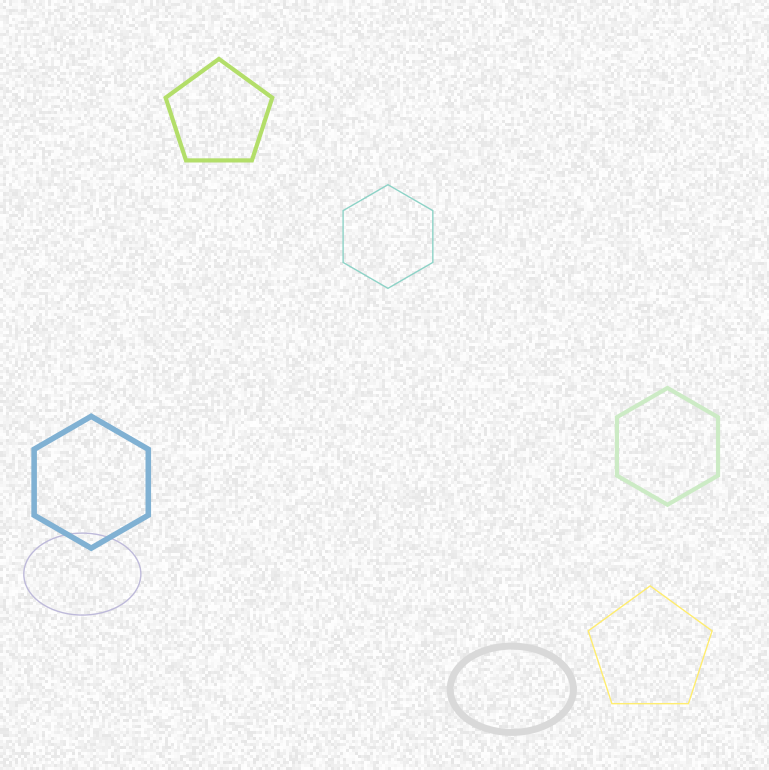[{"shape": "hexagon", "thickness": 0.5, "radius": 0.34, "center": [0.504, 0.693]}, {"shape": "oval", "thickness": 0.5, "radius": 0.38, "center": [0.107, 0.254]}, {"shape": "hexagon", "thickness": 2, "radius": 0.43, "center": [0.118, 0.374]}, {"shape": "pentagon", "thickness": 1.5, "radius": 0.36, "center": [0.284, 0.851]}, {"shape": "oval", "thickness": 2.5, "radius": 0.4, "center": [0.665, 0.105]}, {"shape": "hexagon", "thickness": 1.5, "radius": 0.38, "center": [0.867, 0.42]}, {"shape": "pentagon", "thickness": 0.5, "radius": 0.42, "center": [0.844, 0.155]}]